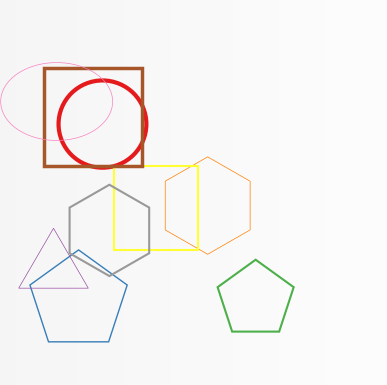[{"shape": "circle", "thickness": 3, "radius": 0.57, "center": [0.264, 0.678]}, {"shape": "pentagon", "thickness": 1, "radius": 0.66, "center": [0.203, 0.219]}, {"shape": "pentagon", "thickness": 1.5, "radius": 0.52, "center": [0.66, 0.222]}, {"shape": "triangle", "thickness": 0.5, "radius": 0.52, "center": [0.138, 0.303]}, {"shape": "hexagon", "thickness": 0.5, "radius": 0.63, "center": [0.536, 0.466]}, {"shape": "square", "thickness": 1.5, "radius": 0.54, "center": [0.403, 0.46]}, {"shape": "square", "thickness": 2.5, "radius": 0.63, "center": [0.24, 0.697]}, {"shape": "oval", "thickness": 0.5, "radius": 0.72, "center": [0.146, 0.736]}, {"shape": "hexagon", "thickness": 1.5, "radius": 0.59, "center": [0.282, 0.402]}]